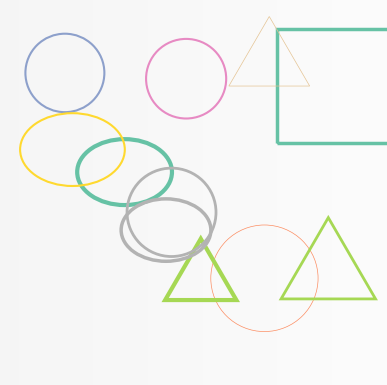[{"shape": "oval", "thickness": 3, "radius": 0.61, "center": [0.322, 0.553]}, {"shape": "square", "thickness": 2.5, "radius": 0.74, "center": [0.863, 0.776]}, {"shape": "circle", "thickness": 0.5, "radius": 0.69, "center": [0.682, 0.277]}, {"shape": "circle", "thickness": 1.5, "radius": 0.51, "center": [0.167, 0.811]}, {"shape": "circle", "thickness": 1.5, "radius": 0.52, "center": [0.48, 0.796]}, {"shape": "triangle", "thickness": 2, "radius": 0.7, "center": [0.847, 0.294]}, {"shape": "triangle", "thickness": 3, "radius": 0.53, "center": [0.518, 0.274]}, {"shape": "oval", "thickness": 1.5, "radius": 0.68, "center": [0.187, 0.611]}, {"shape": "triangle", "thickness": 0.5, "radius": 0.6, "center": [0.695, 0.837]}, {"shape": "circle", "thickness": 2, "radius": 0.57, "center": [0.443, 0.449]}, {"shape": "oval", "thickness": 2.5, "radius": 0.58, "center": [0.428, 0.402]}]